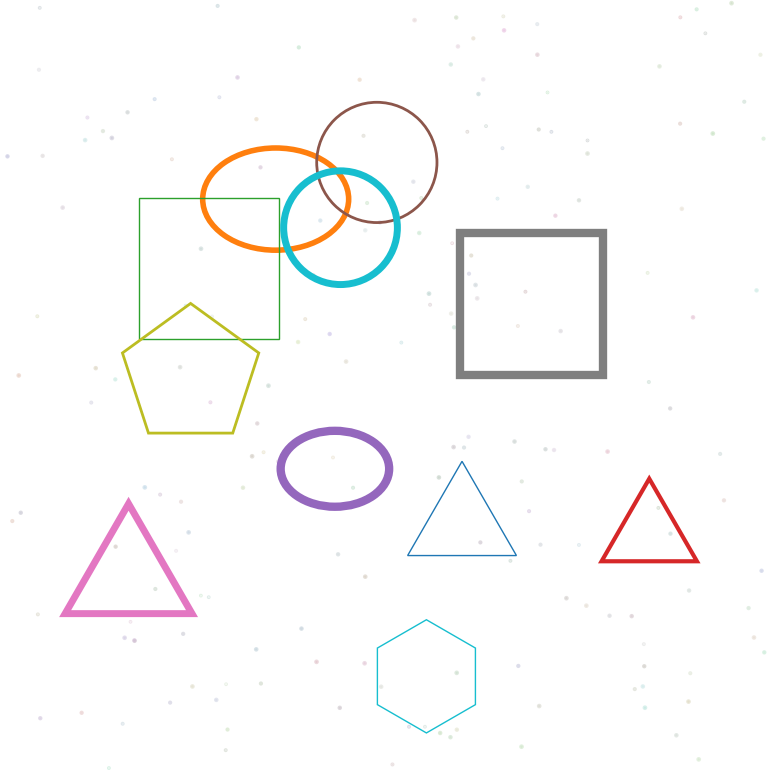[{"shape": "triangle", "thickness": 0.5, "radius": 0.41, "center": [0.6, 0.319]}, {"shape": "oval", "thickness": 2, "radius": 0.47, "center": [0.358, 0.741]}, {"shape": "square", "thickness": 0.5, "radius": 0.46, "center": [0.272, 0.651]}, {"shape": "triangle", "thickness": 1.5, "radius": 0.36, "center": [0.843, 0.307]}, {"shape": "oval", "thickness": 3, "radius": 0.35, "center": [0.435, 0.391]}, {"shape": "circle", "thickness": 1, "radius": 0.39, "center": [0.489, 0.789]}, {"shape": "triangle", "thickness": 2.5, "radius": 0.48, "center": [0.167, 0.251]}, {"shape": "square", "thickness": 3, "radius": 0.46, "center": [0.69, 0.605]}, {"shape": "pentagon", "thickness": 1, "radius": 0.47, "center": [0.248, 0.513]}, {"shape": "hexagon", "thickness": 0.5, "radius": 0.37, "center": [0.554, 0.122]}, {"shape": "circle", "thickness": 2.5, "radius": 0.37, "center": [0.442, 0.704]}]